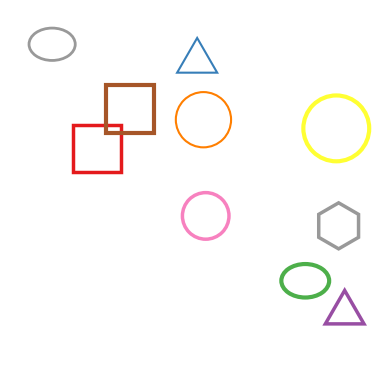[{"shape": "square", "thickness": 2.5, "radius": 0.31, "center": [0.253, 0.614]}, {"shape": "triangle", "thickness": 1.5, "radius": 0.3, "center": [0.512, 0.841]}, {"shape": "oval", "thickness": 3, "radius": 0.31, "center": [0.793, 0.271]}, {"shape": "triangle", "thickness": 2.5, "radius": 0.29, "center": [0.895, 0.188]}, {"shape": "circle", "thickness": 1.5, "radius": 0.36, "center": [0.528, 0.689]}, {"shape": "circle", "thickness": 3, "radius": 0.43, "center": [0.873, 0.667]}, {"shape": "square", "thickness": 3, "radius": 0.31, "center": [0.337, 0.717]}, {"shape": "circle", "thickness": 2.5, "radius": 0.3, "center": [0.534, 0.439]}, {"shape": "hexagon", "thickness": 2.5, "radius": 0.3, "center": [0.88, 0.413]}, {"shape": "oval", "thickness": 2, "radius": 0.3, "center": [0.135, 0.885]}]